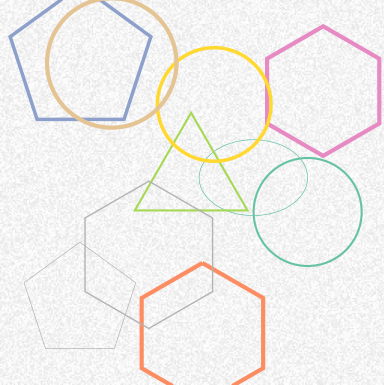[{"shape": "circle", "thickness": 1.5, "radius": 0.7, "center": [0.799, 0.449]}, {"shape": "oval", "thickness": 0.5, "radius": 0.7, "center": [0.658, 0.539]}, {"shape": "hexagon", "thickness": 3, "radius": 0.91, "center": [0.526, 0.135]}, {"shape": "pentagon", "thickness": 2.5, "radius": 0.96, "center": [0.209, 0.845]}, {"shape": "hexagon", "thickness": 3, "radius": 0.84, "center": [0.839, 0.763]}, {"shape": "triangle", "thickness": 1.5, "radius": 0.85, "center": [0.496, 0.538]}, {"shape": "circle", "thickness": 2.5, "radius": 0.74, "center": [0.556, 0.729]}, {"shape": "circle", "thickness": 3, "radius": 0.84, "center": [0.29, 0.836]}, {"shape": "pentagon", "thickness": 0.5, "radius": 0.76, "center": [0.208, 0.218]}, {"shape": "hexagon", "thickness": 1, "radius": 0.96, "center": [0.386, 0.338]}]